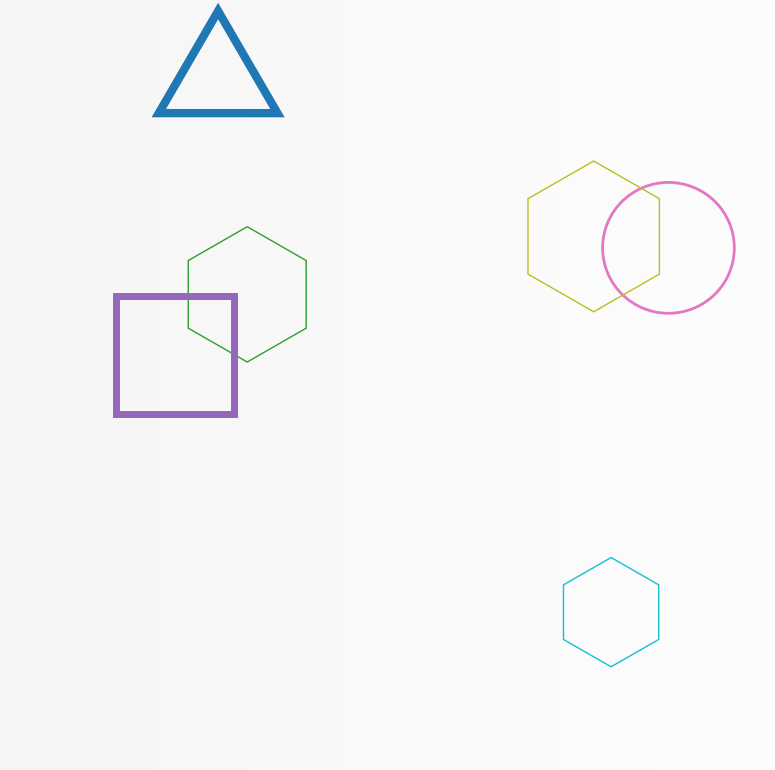[{"shape": "triangle", "thickness": 3, "radius": 0.44, "center": [0.281, 0.897]}, {"shape": "hexagon", "thickness": 0.5, "radius": 0.44, "center": [0.319, 0.618]}, {"shape": "square", "thickness": 2.5, "radius": 0.38, "center": [0.226, 0.539]}, {"shape": "circle", "thickness": 1, "radius": 0.42, "center": [0.863, 0.678]}, {"shape": "hexagon", "thickness": 0.5, "radius": 0.49, "center": [0.766, 0.693]}, {"shape": "hexagon", "thickness": 0.5, "radius": 0.35, "center": [0.789, 0.205]}]